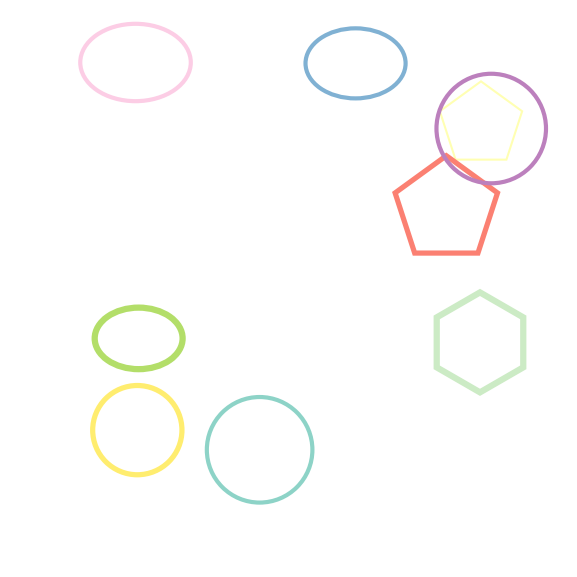[{"shape": "circle", "thickness": 2, "radius": 0.46, "center": [0.45, 0.22]}, {"shape": "pentagon", "thickness": 1, "radius": 0.37, "center": [0.833, 0.783]}, {"shape": "pentagon", "thickness": 2.5, "radius": 0.47, "center": [0.773, 0.636]}, {"shape": "oval", "thickness": 2, "radius": 0.43, "center": [0.616, 0.889]}, {"shape": "oval", "thickness": 3, "radius": 0.38, "center": [0.24, 0.413]}, {"shape": "oval", "thickness": 2, "radius": 0.48, "center": [0.235, 0.891]}, {"shape": "circle", "thickness": 2, "radius": 0.47, "center": [0.851, 0.777]}, {"shape": "hexagon", "thickness": 3, "radius": 0.43, "center": [0.831, 0.406]}, {"shape": "circle", "thickness": 2.5, "radius": 0.39, "center": [0.238, 0.254]}]